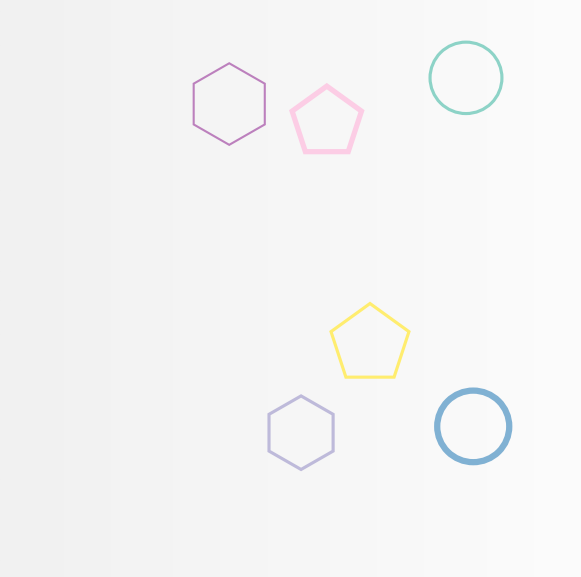[{"shape": "circle", "thickness": 1.5, "radius": 0.31, "center": [0.802, 0.864]}, {"shape": "hexagon", "thickness": 1.5, "radius": 0.32, "center": [0.518, 0.25]}, {"shape": "circle", "thickness": 3, "radius": 0.31, "center": [0.814, 0.261]}, {"shape": "pentagon", "thickness": 2.5, "radius": 0.31, "center": [0.562, 0.787]}, {"shape": "hexagon", "thickness": 1, "radius": 0.35, "center": [0.394, 0.819]}, {"shape": "pentagon", "thickness": 1.5, "radius": 0.35, "center": [0.637, 0.403]}]